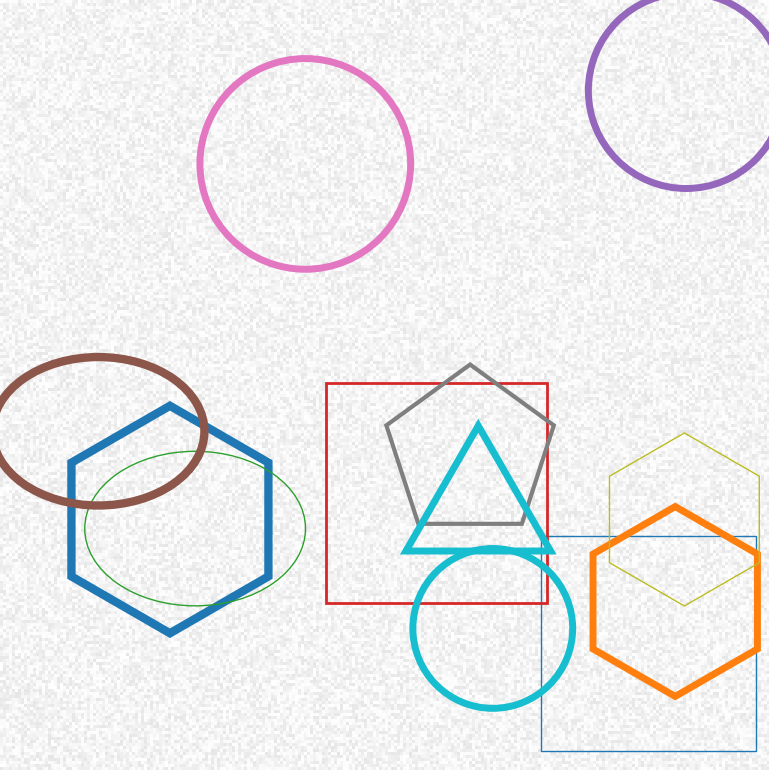[{"shape": "hexagon", "thickness": 3, "radius": 0.74, "center": [0.221, 0.325]}, {"shape": "square", "thickness": 0.5, "radius": 0.7, "center": [0.842, 0.165]}, {"shape": "hexagon", "thickness": 2.5, "radius": 0.62, "center": [0.877, 0.219]}, {"shape": "oval", "thickness": 0.5, "radius": 0.72, "center": [0.253, 0.314]}, {"shape": "square", "thickness": 1, "radius": 0.72, "center": [0.567, 0.36]}, {"shape": "circle", "thickness": 2.5, "radius": 0.63, "center": [0.891, 0.882]}, {"shape": "oval", "thickness": 3, "radius": 0.69, "center": [0.128, 0.44]}, {"shape": "circle", "thickness": 2.5, "radius": 0.68, "center": [0.396, 0.787]}, {"shape": "pentagon", "thickness": 1.5, "radius": 0.57, "center": [0.611, 0.412]}, {"shape": "hexagon", "thickness": 0.5, "radius": 0.56, "center": [0.889, 0.325]}, {"shape": "triangle", "thickness": 2.5, "radius": 0.54, "center": [0.621, 0.339]}, {"shape": "circle", "thickness": 2.5, "radius": 0.52, "center": [0.64, 0.184]}]